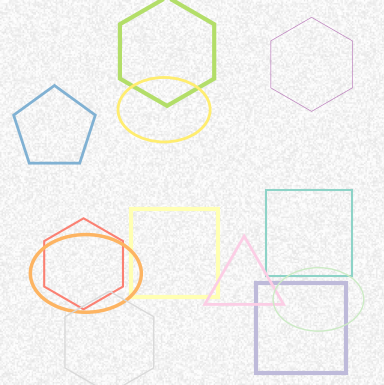[{"shape": "square", "thickness": 1.5, "radius": 0.56, "center": [0.802, 0.395]}, {"shape": "square", "thickness": 3, "radius": 0.57, "center": [0.454, 0.343]}, {"shape": "square", "thickness": 3, "radius": 0.59, "center": [0.782, 0.149]}, {"shape": "hexagon", "thickness": 1.5, "radius": 0.59, "center": [0.217, 0.315]}, {"shape": "pentagon", "thickness": 2, "radius": 0.56, "center": [0.141, 0.666]}, {"shape": "oval", "thickness": 2.5, "radius": 0.72, "center": [0.223, 0.29]}, {"shape": "hexagon", "thickness": 3, "radius": 0.71, "center": [0.434, 0.866]}, {"shape": "triangle", "thickness": 2, "radius": 0.59, "center": [0.634, 0.268]}, {"shape": "hexagon", "thickness": 1, "radius": 0.67, "center": [0.284, 0.111]}, {"shape": "hexagon", "thickness": 0.5, "radius": 0.61, "center": [0.809, 0.833]}, {"shape": "oval", "thickness": 1, "radius": 0.59, "center": [0.827, 0.222]}, {"shape": "oval", "thickness": 2, "radius": 0.6, "center": [0.426, 0.715]}]